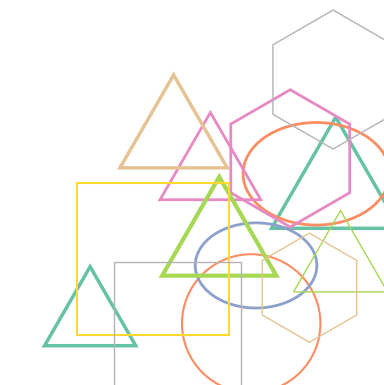[{"shape": "triangle", "thickness": 2.5, "radius": 0.68, "center": [0.234, 0.17]}, {"shape": "triangle", "thickness": 2.5, "radius": 0.96, "center": [0.872, 0.503]}, {"shape": "circle", "thickness": 1.5, "radius": 0.9, "center": [0.652, 0.16]}, {"shape": "oval", "thickness": 2, "radius": 0.95, "center": [0.822, 0.549]}, {"shape": "oval", "thickness": 2, "radius": 0.79, "center": [0.665, 0.311]}, {"shape": "triangle", "thickness": 2, "radius": 0.76, "center": [0.547, 0.557]}, {"shape": "hexagon", "thickness": 2, "radius": 0.89, "center": [0.754, 0.589]}, {"shape": "triangle", "thickness": 1, "radius": 0.7, "center": [0.884, 0.312]}, {"shape": "triangle", "thickness": 3, "radius": 0.86, "center": [0.569, 0.37]}, {"shape": "square", "thickness": 1.5, "radius": 0.98, "center": [0.397, 0.327]}, {"shape": "hexagon", "thickness": 1, "radius": 0.71, "center": [0.804, 0.253]}, {"shape": "triangle", "thickness": 2.5, "radius": 0.8, "center": [0.451, 0.644]}, {"shape": "square", "thickness": 1, "radius": 0.83, "center": [0.461, 0.154]}, {"shape": "hexagon", "thickness": 1, "radius": 0.9, "center": [0.865, 0.793]}]